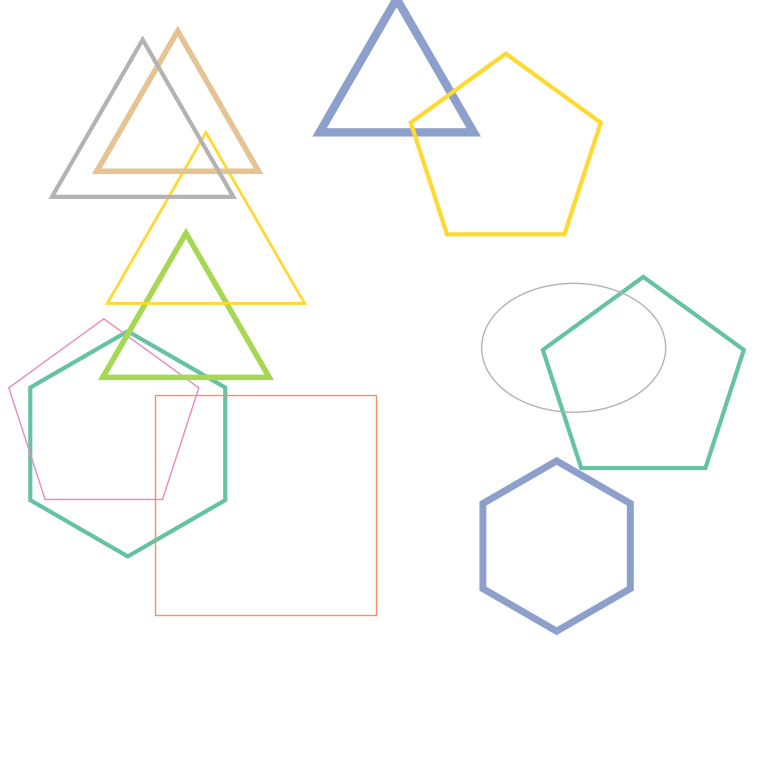[{"shape": "pentagon", "thickness": 1.5, "radius": 0.69, "center": [0.835, 0.503]}, {"shape": "hexagon", "thickness": 1.5, "radius": 0.73, "center": [0.166, 0.424]}, {"shape": "square", "thickness": 0.5, "radius": 0.72, "center": [0.345, 0.344]}, {"shape": "hexagon", "thickness": 2.5, "radius": 0.55, "center": [0.723, 0.291]}, {"shape": "triangle", "thickness": 3, "radius": 0.58, "center": [0.515, 0.886]}, {"shape": "pentagon", "thickness": 0.5, "radius": 0.65, "center": [0.135, 0.456]}, {"shape": "triangle", "thickness": 2, "radius": 0.62, "center": [0.242, 0.572]}, {"shape": "triangle", "thickness": 1, "radius": 0.74, "center": [0.267, 0.68]}, {"shape": "pentagon", "thickness": 1.5, "radius": 0.65, "center": [0.657, 0.801]}, {"shape": "triangle", "thickness": 2, "radius": 0.61, "center": [0.231, 0.838]}, {"shape": "triangle", "thickness": 1.5, "radius": 0.68, "center": [0.185, 0.812]}, {"shape": "oval", "thickness": 0.5, "radius": 0.6, "center": [0.745, 0.548]}]